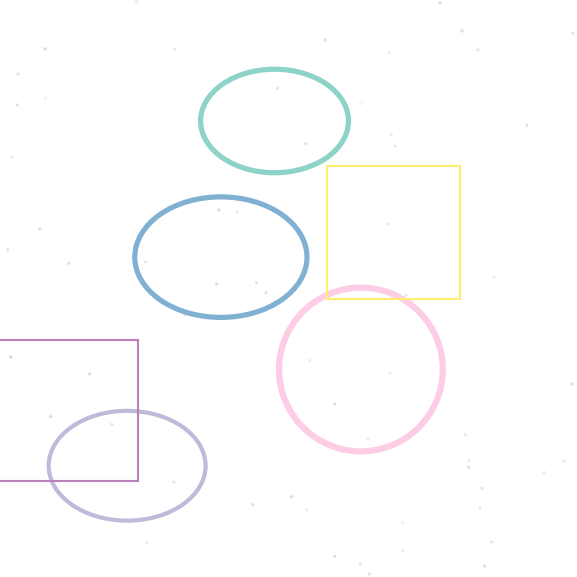[{"shape": "oval", "thickness": 2.5, "radius": 0.64, "center": [0.475, 0.79]}, {"shape": "oval", "thickness": 2, "radius": 0.68, "center": [0.22, 0.193]}, {"shape": "oval", "thickness": 2.5, "radius": 0.75, "center": [0.382, 0.554]}, {"shape": "circle", "thickness": 3, "radius": 0.71, "center": [0.625, 0.359]}, {"shape": "square", "thickness": 1, "radius": 0.61, "center": [0.116, 0.288]}, {"shape": "square", "thickness": 1, "radius": 0.58, "center": [0.682, 0.597]}]